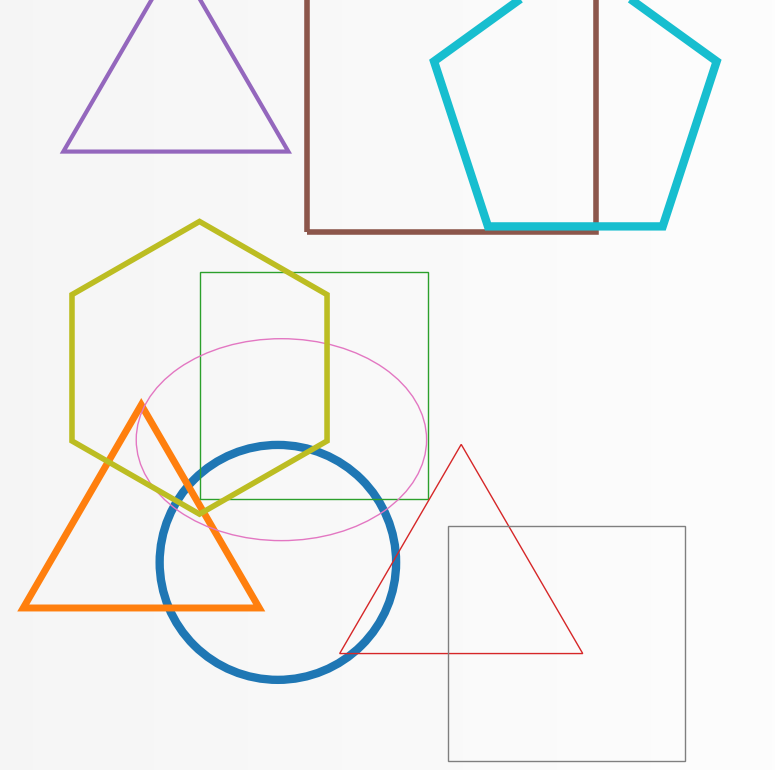[{"shape": "circle", "thickness": 3, "radius": 0.76, "center": [0.359, 0.27]}, {"shape": "triangle", "thickness": 2.5, "radius": 0.88, "center": [0.182, 0.298]}, {"shape": "square", "thickness": 0.5, "radius": 0.74, "center": [0.405, 0.5]}, {"shape": "triangle", "thickness": 0.5, "radius": 0.91, "center": [0.595, 0.242]}, {"shape": "triangle", "thickness": 1.5, "radius": 0.84, "center": [0.227, 0.887]}, {"shape": "square", "thickness": 2, "radius": 0.93, "center": [0.583, 0.886]}, {"shape": "oval", "thickness": 0.5, "radius": 0.94, "center": [0.363, 0.429]}, {"shape": "square", "thickness": 0.5, "radius": 0.76, "center": [0.731, 0.164]}, {"shape": "hexagon", "thickness": 2, "radius": 0.95, "center": [0.257, 0.522]}, {"shape": "pentagon", "thickness": 3, "radius": 0.96, "center": [0.742, 0.861]}]